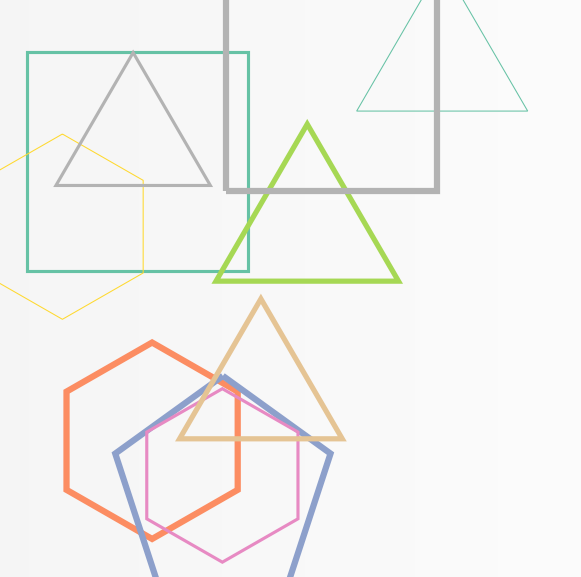[{"shape": "triangle", "thickness": 0.5, "radius": 0.85, "center": [0.761, 0.892]}, {"shape": "square", "thickness": 1.5, "radius": 0.95, "center": [0.236, 0.72]}, {"shape": "hexagon", "thickness": 3, "radius": 0.85, "center": [0.262, 0.236]}, {"shape": "pentagon", "thickness": 3, "radius": 0.97, "center": [0.383, 0.154]}, {"shape": "hexagon", "thickness": 1.5, "radius": 0.75, "center": [0.383, 0.176]}, {"shape": "triangle", "thickness": 2.5, "radius": 0.91, "center": [0.529, 0.603]}, {"shape": "hexagon", "thickness": 0.5, "radius": 0.8, "center": [0.107, 0.607]}, {"shape": "triangle", "thickness": 2.5, "radius": 0.81, "center": [0.449, 0.32]}, {"shape": "triangle", "thickness": 1.5, "radius": 0.77, "center": [0.229, 0.755]}, {"shape": "square", "thickness": 3, "radius": 0.91, "center": [0.57, 0.849]}]